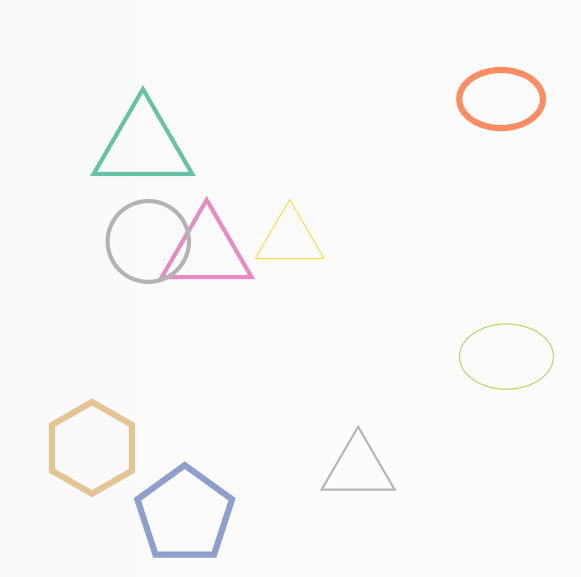[{"shape": "triangle", "thickness": 2, "radius": 0.49, "center": [0.246, 0.747]}, {"shape": "oval", "thickness": 3, "radius": 0.36, "center": [0.862, 0.828]}, {"shape": "pentagon", "thickness": 3, "radius": 0.43, "center": [0.318, 0.108]}, {"shape": "triangle", "thickness": 2, "radius": 0.45, "center": [0.356, 0.564]}, {"shape": "oval", "thickness": 0.5, "radius": 0.4, "center": [0.871, 0.382]}, {"shape": "triangle", "thickness": 0.5, "radius": 0.34, "center": [0.498, 0.585]}, {"shape": "hexagon", "thickness": 3, "radius": 0.4, "center": [0.158, 0.224]}, {"shape": "triangle", "thickness": 1, "radius": 0.36, "center": [0.616, 0.188]}, {"shape": "circle", "thickness": 2, "radius": 0.35, "center": [0.255, 0.581]}]